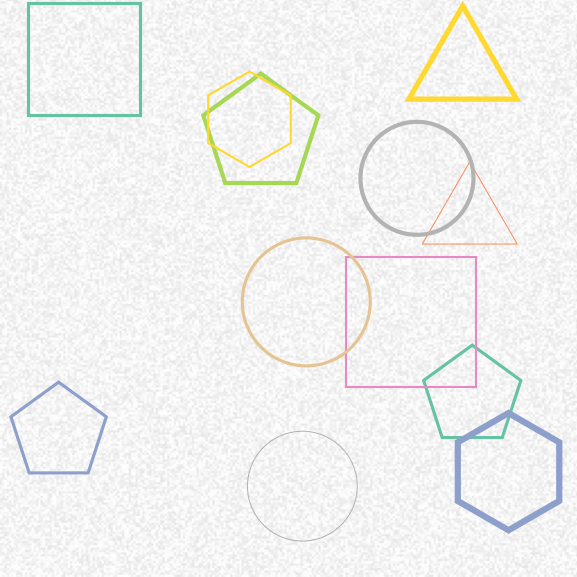[{"shape": "pentagon", "thickness": 1.5, "radius": 0.44, "center": [0.818, 0.313]}, {"shape": "square", "thickness": 1.5, "radius": 0.49, "center": [0.146, 0.897]}, {"shape": "triangle", "thickness": 0.5, "radius": 0.47, "center": [0.813, 0.624]}, {"shape": "pentagon", "thickness": 1.5, "radius": 0.43, "center": [0.102, 0.251]}, {"shape": "hexagon", "thickness": 3, "radius": 0.51, "center": [0.881, 0.182]}, {"shape": "square", "thickness": 1, "radius": 0.56, "center": [0.711, 0.442]}, {"shape": "pentagon", "thickness": 2, "radius": 0.52, "center": [0.452, 0.767]}, {"shape": "triangle", "thickness": 2.5, "radius": 0.54, "center": [0.801, 0.881]}, {"shape": "hexagon", "thickness": 1, "radius": 0.41, "center": [0.432, 0.793]}, {"shape": "circle", "thickness": 1.5, "radius": 0.55, "center": [0.53, 0.476]}, {"shape": "circle", "thickness": 2, "radius": 0.49, "center": [0.722, 0.69]}, {"shape": "circle", "thickness": 0.5, "radius": 0.48, "center": [0.524, 0.157]}]